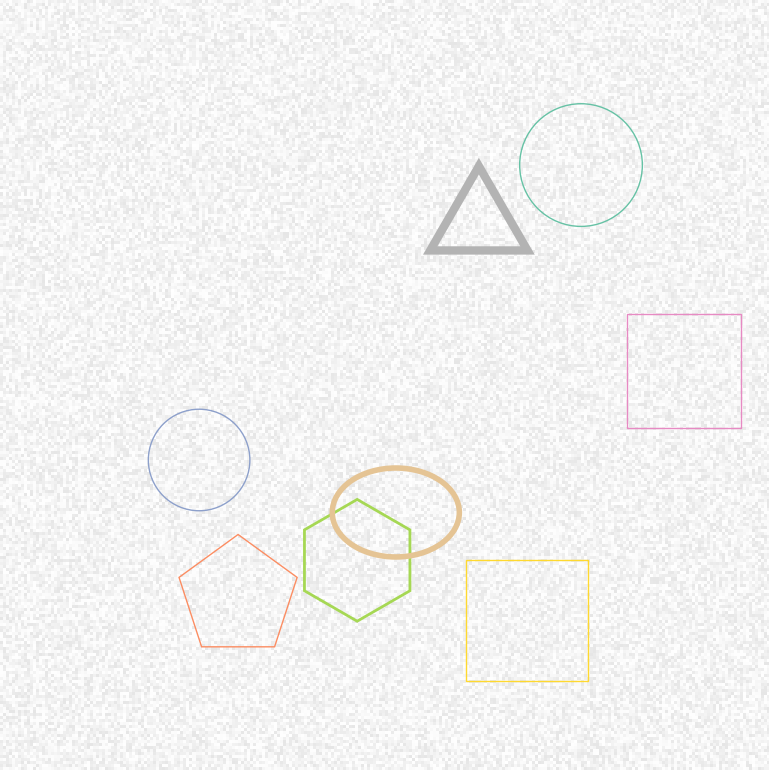[{"shape": "circle", "thickness": 0.5, "radius": 0.4, "center": [0.755, 0.786]}, {"shape": "pentagon", "thickness": 0.5, "radius": 0.4, "center": [0.309, 0.225]}, {"shape": "circle", "thickness": 0.5, "radius": 0.33, "center": [0.259, 0.403]}, {"shape": "square", "thickness": 0.5, "radius": 0.37, "center": [0.888, 0.518]}, {"shape": "hexagon", "thickness": 1, "radius": 0.4, "center": [0.464, 0.272]}, {"shape": "square", "thickness": 0.5, "radius": 0.4, "center": [0.684, 0.194]}, {"shape": "oval", "thickness": 2, "radius": 0.41, "center": [0.514, 0.334]}, {"shape": "triangle", "thickness": 3, "radius": 0.36, "center": [0.622, 0.711]}]